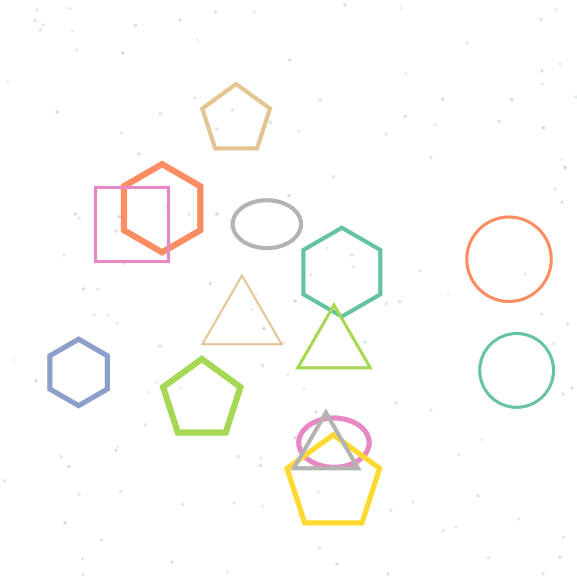[{"shape": "hexagon", "thickness": 2, "radius": 0.38, "center": [0.592, 0.528]}, {"shape": "circle", "thickness": 1.5, "radius": 0.32, "center": [0.895, 0.358]}, {"shape": "circle", "thickness": 1.5, "radius": 0.37, "center": [0.881, 0.55]}, {"shape": "hexagon", "thickness": 3, "radius": 0.38, "center": [0.281, 0.639]}, {"shape": "hexagon", "thickness": 2.5, "radius": 0.29, "center": [0.136, 0.354]}, {"shape": "square", "thickness": 1.5, "radius": 0.32, "center": [0.228, 0.611]}, {"shape": "oval", "thickness": 2.5, "radius": 0.31, "center": [0.578, 0.233]}, {"shape": "triangle", "thickness": 1.5, "radius": 0.36, "center": [0.578, 0.398]}, {"shape": "pentagon", "thickness": 3, "radius": 0.35, "center": [0.349, 0.307]}, {"shape": "pentagon", "thickness": 2.5, "radius": 0.42, "center": [0.577, 0.162]}, {"shape": "triangle", "thickness": 1, "radius": 0.4, "center": [0.419, 0.443]}, {"shape": "pentagon", "thickness": 2, "radius": 0.31, "center": [0.409, 0.792]}, {"shape": "oval", "thickness": 2, "radius": 0.3, "center": [0.462, 0.611]}, {"shape": "triangle", "thickness": 2, "radius": 0.32, "center": [0.564, 0.22]}]